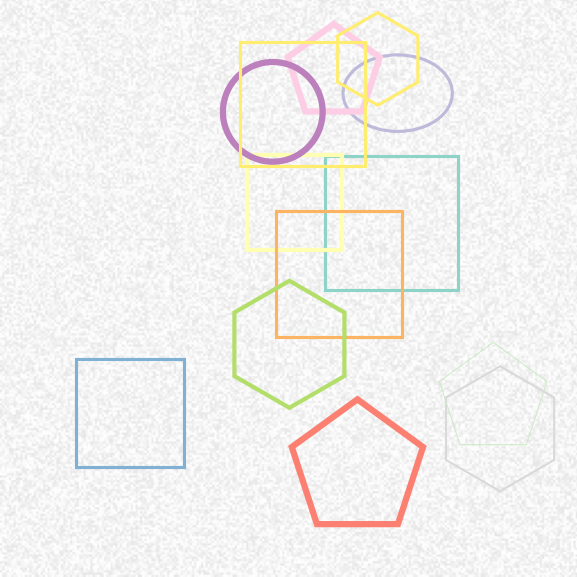[{"shape": "square", "thickness": 1.5, "radius": 0.58, "center": [0.678, 0.613]}, {"shape": "square", "thickness": 2, "radius": 0.41, "center": [0.511, 0.648]}, {"shape": "oval", "thickness": 1.5, "radius": 0.47, "center": [0.689, 0.838]}, {"shape": "pentagon", "thickness": 3, "radius": 0.6, "center": [0.619, 0.188]}, {"shape": "square", "thickness": 1.5, "radius": 0.47, "center": [0.226, 0.284]}, {"shape": "square", "thickness": 1.5, "radius": 0.55, "center": [0.587, 0.525]}, {"shape": "hexagon", "thickness": 2, "radius": 0.55, "center": [0.501, 0.403]}, {"shape": "pentagon", "thickness": 3, "radius": 0.42, "center": [0.578, 0.874]}, {"shape": "hexagon", "thickness": 1, "radius": 0.54, "center": [0.866, 0.257]}, {"shape": "circle", "thickness": 3, "radius": 0.43, "center": [0.472, 0.805]}, {"shape": "pentagon", "thickness": 0.5, "radius": 0.49, "center": [0.854, 0.308]}, {"shape": "square", "thickness": 1.5, "radius": 0.54, "center": [0.524, 0.819]}, {"shape": "hexagon", "thickness": 1.5, "radius": 0.4, "center": [0.654, 0.897]}]